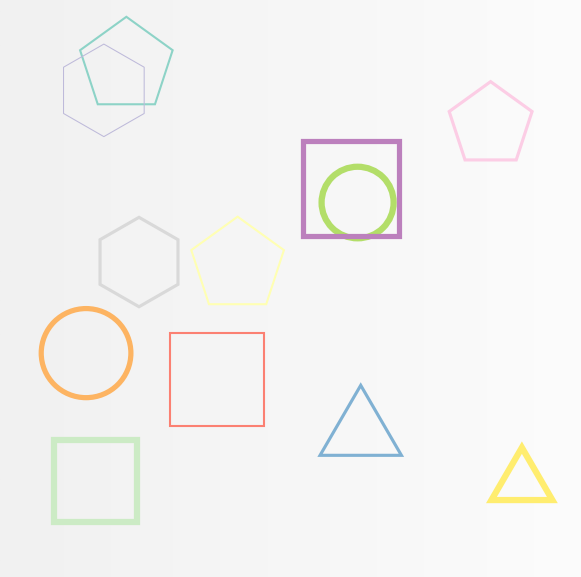[{"shape": "pentagon", "thickness": 1, "radius": 0.42, "center": [0.217, 0.886]}, {"shape": "pentagon", "thickness": 1, "radius": 0.42, "center": [0.409, 0.54]}, {"shape": "hexagon", "thickness": 0.5, "radius": 0.4, "center": [0.179, 0.843]}, {"shape": "square", "thickness": 1, "radius": 0.4, "center": [0.373, 0.342]}, {"shape": "triangle", "thickness": 1.5, "radius": 0.4, "center": [0.621, 0.251]}, {"shape": "circle", "thickness": 2.5, "radius": 0.39, "center": [0.148, 0.388]}, {"shape": "circle", "thickness": 3, "radius": 0.31, "center": [0.615, 0.648]}, {"shape": "pentagon", "thickness": 1.5, "radius": 0.37, "center": [0.844, 0.783]}, {"shape": "hexagon", "thickness": 1.5, "radius": 0.39, "center": [0.239, 0.545]}, {"shape": "square", "thickness": 2.5, "radius": 0.41, "center": [0.604, 0.673]}, {"shape": "square", "thickness": 3, "radius": 0.36, "center": [0.165, 0.166]}, {"shape": "triangle", "thickness": 3, "radius": 0.3, "center": [0.898, 0.164]}]